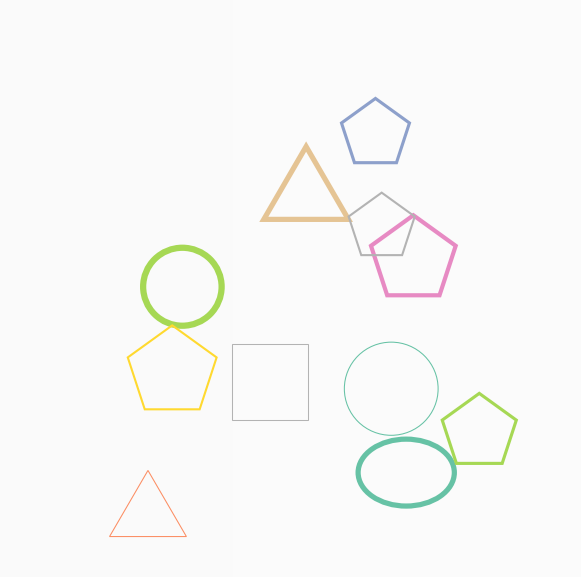[{"shape": "oval", "thickness": 2.5, "radius": 0.41, "center": [0.699, 0.181]}, {"shape": "circle", "thickness": 0.5, "radius": 0.4, "center": [0.673, 0.326]}, {"shape": "triangle", "thickness": 0.5, "radius": 0.38, "center": [0.255, 0.108]}, {"shape": "pentagon", "thickness": 1.5, "radius": 0.31, "center": [0.646, 0.767]}, {"shape": "pentagon", "thickness": 2, "radius": 0.38, "center": [0.711, 0.55]}, {"shape": "pentagon", "thickness": 1.5, "radius": 0.34, "center": [0.825, 0.251]}, {"shape": "circle", "thickness": 3, "radius": 0.34, "center": [0.314, 0.503]}, {"shape": "pentagon", "thickness": 1, "radius": 0.4, "center": [0.296, 0.355]}, {"shape": "triangle", "thickness": 2.5, "radius": 0.42, "center": [0.527, 0.661]}, {"shape": "pentagon", "thickness": 1, "radius": 0.3, "center": [0.657, 0.606]}, {"shape": "square", "thickness": 0.5, "radius": 0.33, "center": [0.465, 0.338]}]